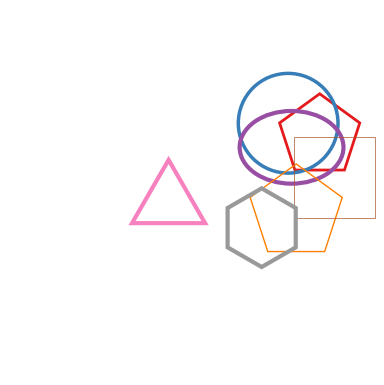[{"shape": "pentagon", "thickness": 2, "radius": 0.55, "center": [0.83, 0.647]}, {"shape": "circle", "thickness": 2.5, "radius": 0.65, "center": [0.748, 0.68]}, {"shape": "oval", "thickness": 3, "radius": 0.67, "center": [0.757, 0.617]}, {"shape": "pentagon", "thickness": 1, "radius": 0.63, "center": [0.769, 0.448]}, {"shape": "square", "thickness": 0.5, "radius": 0.52, "center": [0.869, 0.538]}, {"shape": "triangle", "thickness": 3, "radius": 0.55, "center": [0.438, 0.475]}, {"shape": "hexagon", "thickness": 3, "radius": 0.51, "center": [0.68, 0.409]}]